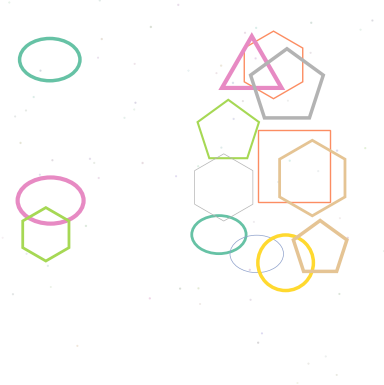[{"shape": "oval", "thickness": 2, "radius": 0.35, "center": [0.569, 0.391]}, {"shape": "oval", "thickness": 2.5, "radius": 0.39, "center": [0.129, 0.845]}, {"shape": "hexagon", "thickness": 1, "radius": 0.44, "center": [0.71, 0.831]}, {"shape": "square", "thickness": 1, "radius": 0.47, "center": [0.763, 0.569]}, {"shape": "oval", "thickness": 0.5, "radius": 0.35, "center": [0.667, 0.34]}, {"shape": "triangle", "thickness": 3, "radius": 0.45, "center": [0.654, 0.816]}, {"shape": "oval", "thickness": 3, "radius": 0.43, "center": [0.131, 0.479]}, {"shape": "hexagon", "thickness": 2, "radius": 0.35, "center": [0.119, 0.391]}, {"shape": "pentagon", "thickness": 1.5, "radius": 0.42, "center": [0.593, 0.657]}, {"shape": "circle", "thickness": 2.5, "radius": 0.36, "center": [0.742, 0.318]}, {"shape": "pentagon", "thickness": 2.5, "radius": 0.37, "center": [0.831, 0.354]}, {"shape": "hexagon", "thickness": 2, "radius": 0.49, "center": [0.811, 0.538]}, {"shape": "pentagon", "thickness": 2.5, "radius": 0.5, "center": [0.745, 0.774]}, {"shape": "hexagon", "thickness": 0.5, "radius": 0.44, "center": [0.581, 0.513]}]